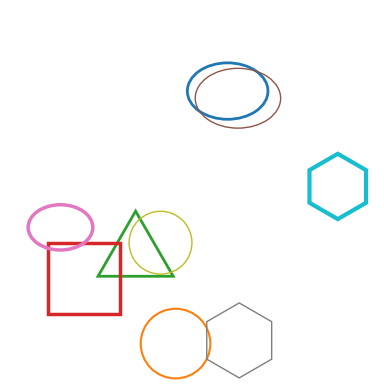[{"shape": "oval", "thickness": 2, "radius": 0.52, "center": [0.591, 0.763]}, {"shape": "circle", "thickness": 1.5, "radius": 0.45, "center": [0.456, 0.108]}, {"shape": "triangle", "thickness": 2, "radius": 0.56, "center": [0.352, 0.339]}, {"shape": "square", "thickness": 2.5, "radius": 0.47, "center": [0.218, 0.276]}, {"shape": "oval", "thickness": 1, "radius": 0.55, "center": [0.618, 0.745]}, {"shape": "oval", "thickness": 2.5, "radius": 0.42, "center": [0.157, 0.409]}, {"shape": "hexagon", "thickness": 1, "radius": 0.49, "center": [0.621, 0.116]}, {"shape": "circle", "thickness": 1, "radius": 0.41, "center": [0.417, 0.37]}, {"shape": "hexagon", "thickness": 3, "radius": 0.42, "center": [0.877, 0.516]}]